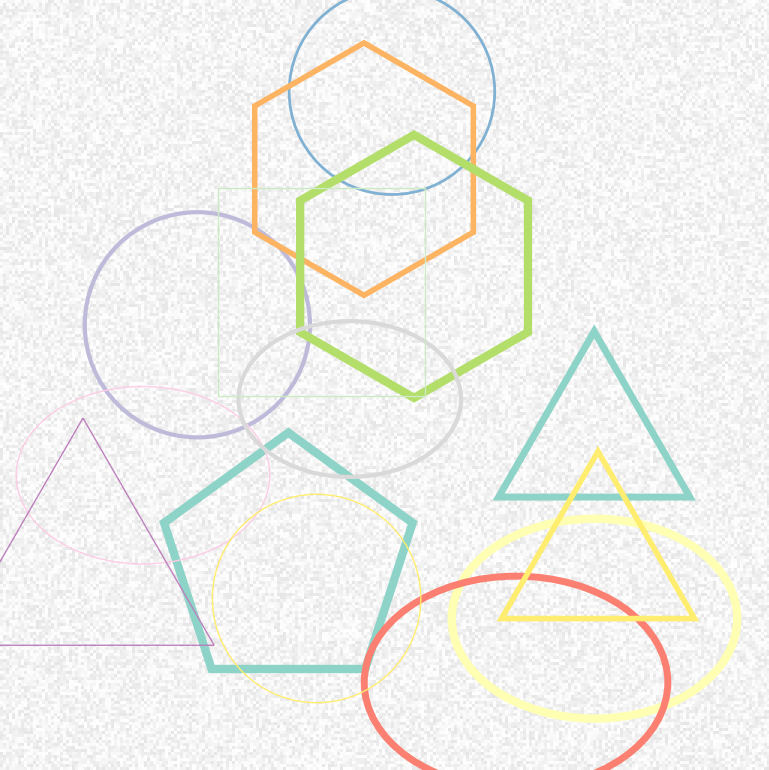[{"shape": "pentagon", "thickness": 3, "radius": 0.85, "center": [0.374, 0.268]}, {"shape": "triangle", "thickness": 2.5, "radius": 0.72, "center": [0.772, 0.426]}, {"shape": "oval", "thickness": 3, "radius": 0.93, "center": [0.772, 0.197]}, {"shape": "circle", "thickness": 1.5, "radius": 0.73, "center": [0.256, 0.578]}, {"shape": "oval", "thickness": 2.5, "radius": 0.99, "center": [0.67, 0.114]}, {"shape": "circle", "thickness": 1, "radius": 0.67, "center": [0.509, 0.881]}, {"shape": "hexagon", "thickness": 2, "radius": 0.82, "center": [0.473, 0.78]}, {"shape": "hexagon", "thickness": 3, "radius": 0.85, "center": [0.538, 0.654]}, {"shape": "oval", "thickness": 0.5, "radius": 0.82, "center": [0.186, 0.383]}, {"shape": "oval", "thickness": 1.5, "radius": 0.72, "center": [0.454, 0.482]}, {"shape": "triangle", "thickness": 0.5, "radius": 0.98, "center": [0.108, 0.26]}, {"shape": "square", "thickness": 0.5, "radius": 0.67, "center": [0.417, 0.621]}, {"shape": "triangle", "thickness": 2, "radius": 0.72, "center": [0.777, 0.269]}, {"shape": "circle", "thickness": 0.5, "radius": 0.68, "center": [0.411, 0.223]}]